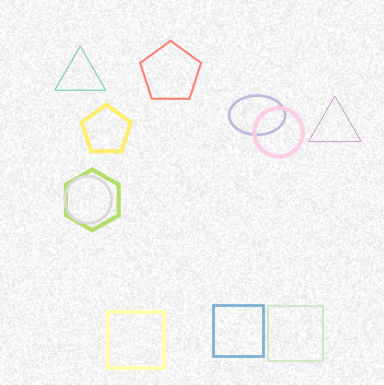[{"shape": "triangle", "thickness": 1, "radius": 0.38, "center": [0.208, 0.804]}, {"shape": "square", "thickness": 3, "radius": 0.36, "center": [0.353, 0.118]}, {"shape": "oval", "thickness": 2, "radius": 0.36, "center": [0.668, 0.701]}, {"shape": "pentagon", "thickness": 1.5, "radius": 0.42, "center": [0.443, 0.811]}, {"shape": "square", "thickness": 2, "radius": 0.33, "center": [0.618, 0.142]}, {"shape": "hexagon", "thickness": 3, "radius": 0.4, "center": [0.24, 0.481]}, {"shape": "circle", "thickness": 3, "radius": 0.32, "center": [0.724, 0.656]}, {"shape": "circle", "thickness": 2, "radius": 0.3, "center": [0.229, 0.482]}, {"shape": "triangle", "thickness": 0.5, "radius": 0.39, "center": [0.87, 0.672]}, {"shape": "square", "thickness": 1.5, "radius": 0.36, "center": [0.769, 0.134]}, {"shape": "pentagon", "thickness": 3, "radius": 0.33, "center": [0.276, 0.661]}]